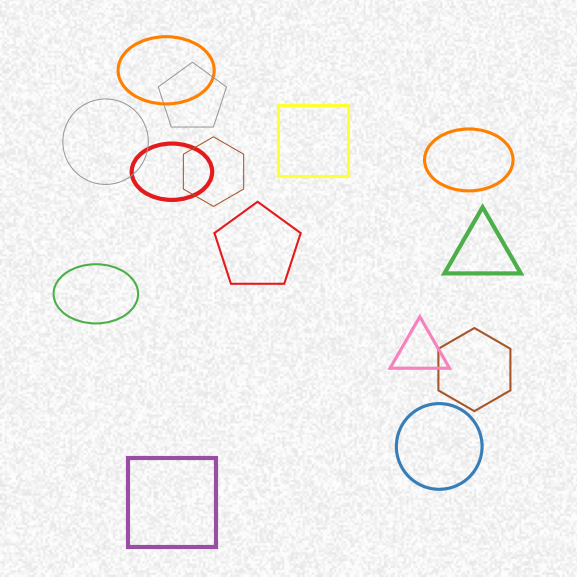[{"shape": "pentagon", "thickness": 1, "radius": 0.39, "center": [0.446, 0.571]}, {"shape": "oval", "thickness": 2, "radius": 0.35, "center": [0.298, 0.702]}, {"shape": "circle", "thickness": 1.5, "radius": 0.37, "center": [0.761, 0.226]}, {"shape": "triangle", "thickness": 2, "radius": 0.38, "center": [0.836, 0.564]}, {"shape": "oval", "thickness": 1, "radius": 0.37, "center": [0.166, 0.49]}, {"shape": "square", "thickness": 2, "radius": 0.38, "center": [0.298, 0.129]}, {"shape": "oval", "thickness": 1.5, "radius": 0.42, "center": [0.288, 0.877]}, {"shape": "oval", "thickness": 1.5, "radius": 0.38, "center": [0.812, 0.722]}, {"shape": "square", "thickness": 1.5, "radius": 0.31, "center": [0.542, 0.756]}, {"shape": "hexagon", "thickness": 0.5, "radius": 0.3, "center": [0.37, 0.702]}, {"shape": "hexagon", "thickness": 1, "radius": 0.36, "center": [0.821, 0.359]}, {"shape": "triangle", "thickness": 1.5, "radius": 0.3, "center": [0.727, 0.391]}, {"shape": "pentagon", "thickness": 0.5, "radius": 0.31, "center": [0.333, 0.829]}, {"shape": "circle", "thickness": 0.5, "radius": 0.37, "center": [0.183, 0.754]}]